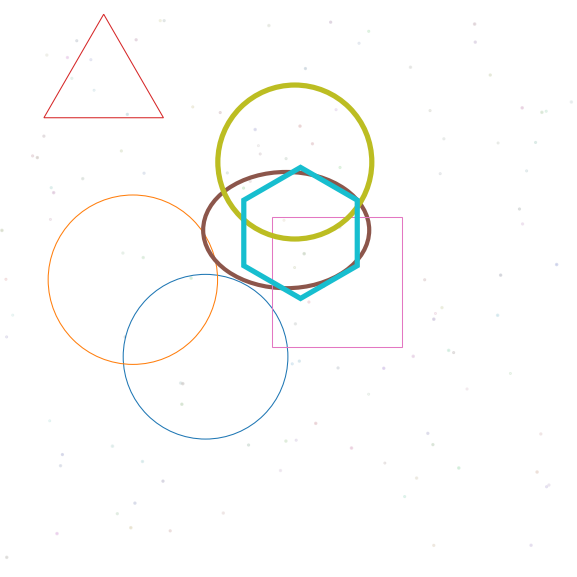[{"shape": "circle", "thickness": 0.5, "radius": 0.71, "center": [0.356, 0.381]}, {"shape": "circle", "thickness": 0.5, "radius": 0.73, "center": [0.23, 0.515]}, {"shape": "triangle", "thickness": 0.5, "radius": 0.6, "center": [0.18, 0.855]}, {"shape": "oval", "thickness": 2, "radius": 0.72, "center": [0.496, 0.601]}, {"shape": "square", "thickness": 0.5, "radius": 0.56, "center": [0.583, 0.511]}, {"shape": "circle", "thickness": 2.5, "radius": 0.67, "center": [0.511, 0.719]}, {"shape": "hexagon", "thickness": 2.5, "radius": 0.57, "center": [0.52, 0.596]}]